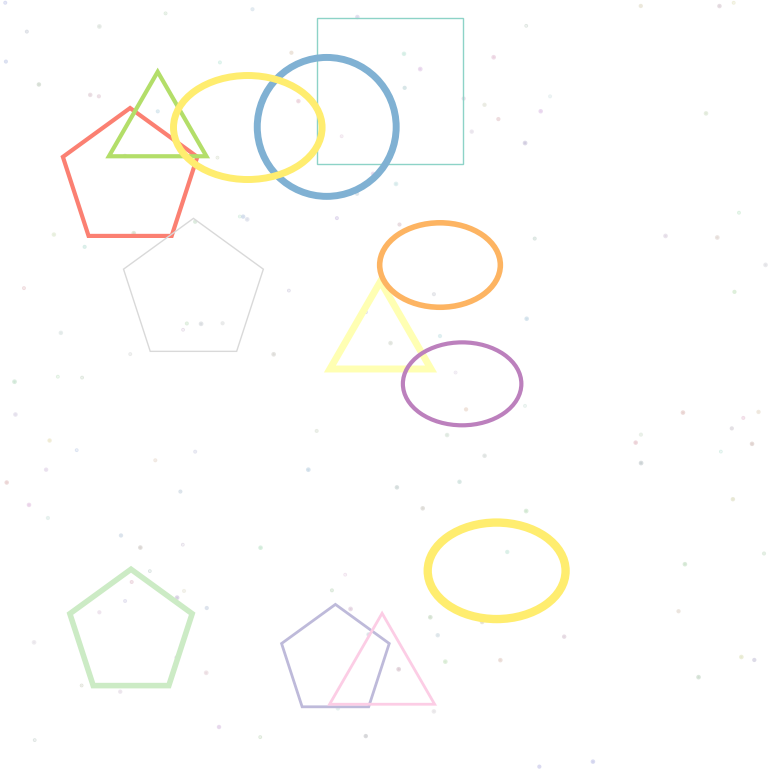[{"shape": "square", "thickness": 0.5, "radius": 0.47, "center": [0.507, 0.882]}, {"shape": "triangle", "thickness": 2.5, "radius": 0.38, "center": [0.494, 0.559]}, {"shape": "pentagon", "thickness": 1, "radius": 0.37, "center": [0.436, 0.142]}, {"shape": "pentagon", "thickness": 1.5, "radius": 0.46, "center": [0.169, 0.768]}, {"shape": "circle", "thickness": 2.5, "radius": 0.45, "center": [0.424, 0.835]}, {"shape": "oval", "thickness": 2, "radius": 0.39, "center": [0.571, 0.656]}, {"shape": "triangle", "thickness": 1.5, "radius": 0.37, "center": [0.205, 0.834]}, {"shape": "triangle", "thickness": 1, "radius": 0.39, "center": [0.496, 0.125]}, {"shape": "pentagon", "thickness": 0.5, "radius": 0.48, "center": [0.251, 0.621]}, {"shape": "oval", "thickness": 1.5, "radius": 0.38, "center": [0.6, 0.502]}, {"shape": "pentagon", "thickness": 2, "radius": 0.42, "center": [0.17, 0.177]}, {"shape": "oval", "thickness": 2.5, "radius": 0.48, "center": [0.322, 0.834]}, {"shape": "oval", "thickness": 3, "radius": 0.45, "center": [0.645, 0.259]}]